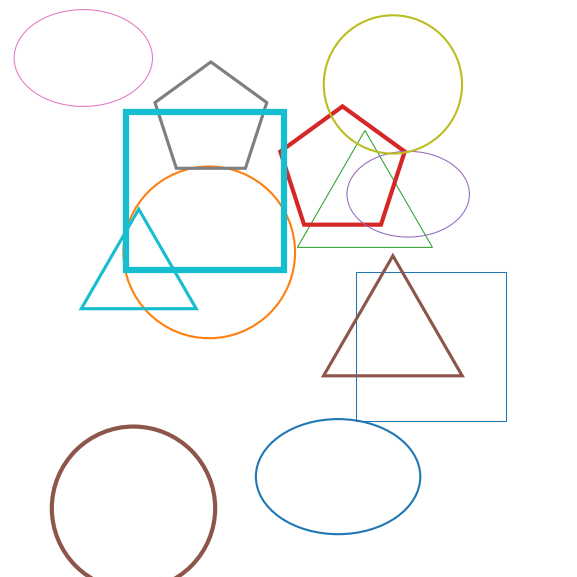[{"shape": "square", "thickness": 0.5, "radius": 0.65, "center": [0.747, 0.399]}, {"shape": "oval", "thickness": 1, "radius": 0.71, "center": [0.585, 0.174]}, {"shape": "circle", "thickness": 1, "radius": 0.74, "center": [0.362, 0.562]}, {"shape": "triangle", "thickness": 0.5, "radius": 0.67, "center": [0.632, 0.638]}, {"shape": "pentagon", "thickness": 2, "radius": 0.57, "center": [0.593, 0.702]}, {"shape": "oval", "thickness": 0.5, "radius": 0.53, "center": [0.707, 0.663]}, {"shape": "triangle", "thickness": 1.5, "radius": 0.69, "center": [0.68, 0.418]}, {"shape": "circle", "thickness": 2, "radius": 0.71, "center": [0.231, 0.119]}, {"shape": "oval", "thickness": 0.5, "radius": 0.6, "center": [0.144, 0.899]}, {"shape": "pentagon", "thickness": 1.5, "radius": 0.51, "center": [0.365, 0.79]}, {"shape": "circle", "thickness": 1, "radius": 0.6, "center": [0.68, 0.853]}, {"shape": "triangle", "thickness": 1.5, "radius": 0.57, "center": [0.24, 0.522]}, {"shape": "square", "thickness": 3, "radius": 0.68, "center": [0.355, 0.669]}]